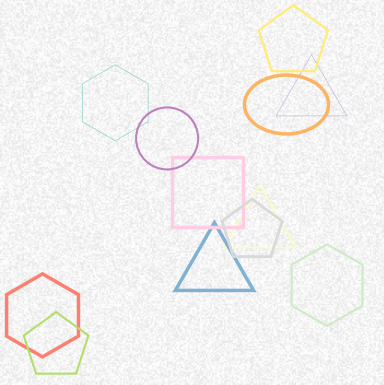[{"shape": "hexagon", "thickness": 0.5, "radius": 0.49, "center": [0.299, 0.733]}, {"shape": "triangle", "thickness": 1, "radius": 0.54, "center": [0.675, 0.411]}, {"shape": "triangle", "thickness": 0.5, "radius": 0.53, "center": [0.809, 0.752]}, {"shape": "hexagon", "thickness": 2.5, "radius": 0.54, "center": [0.11, 0.181]}, {"shape": "triangle", "thickness": 2.5, "radius": 0.59, "center": [0.557, 0.304]}, {"shape": "oval", "thickness": 2.5, "radius": 0.55, "center": [0.744, 0.729]}, {"shape": "pentagon", "thickness": 1.5, "radius": 0.44, "center": [0.146, 0.101]}, {"shape": "square", "thickness": 2.5, "radius": 0.46, "center": [0.54, 0.501]}, {"shape": "pentagon", "thickness": 2, "radius": 0.41, "center": [0.655, 0.4]}, {"shape": "circle", "thickness": 1.5, "radius": 0.4, "center": [0.434, 0.64]}, {"shape": "hexagon", "thickness": 1.5, "radius": 0.53, "center": [0.85, 0.259]}, {"shape": "pentagon", "thickness": 1.5, "radius": 0.47, "center": [0.762, 0.892]}]